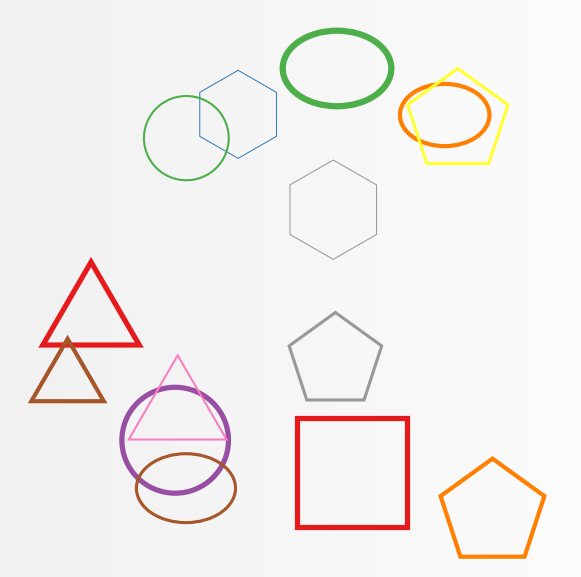[{"shape": "square", "thickness": 2.5, "radius": 0.47, "center": [0.606, 0.18]}, {"shape": "triangle", "thickness": 2.5, "radius": 0.48, "center": [0.157, 0.45]}, {"shape": "hexagon", "thickness": 0.5, "radius": 0.38, "center": [0.41, 0.801]}, {"shape": "oval", "thickness": 3, "radius": 0.47, "center": [0.58, 0.881]}, {"shape": "circle", "thickness": 1, "radius": 0.36, "center": [0.321, 0.76]}, {"shape": "circle", "thickness": 2.5, "radius": 0.46, "center": [0.301, 0.237]}, {"shape": "pentagon", "thickness": 2, "radius": 0.47, "center": [0.847, 0.111]}, {"shape": "oval", "thickness": 2, "radius": 0.38, "center": [0.765, 0.8]}, {"shape": "pentagon", "thickness": 1.5, "radius": 0.45, "center": [0.788, 0.79]}, {"shape": "triangle", "thickness": 2, "radius": 0.36, "center": [0.116, 0.34]}, {"shape": "oval", "thickness": 1.5, "radius": 0.43, "center": [0.32, 0.154]}, {"shape": "triangle", "thickness": 1, "radius": 0.49, "center": [0.306, 0.287]}, {"shape": "pentagon", "thickness": 1.5, "radius": 0.42, "center": [0.577, 0.374]}, {"shape": "hexagon", "thickness": 0.5, "radius": 0.43, "center": [0.573, 0.636]}]